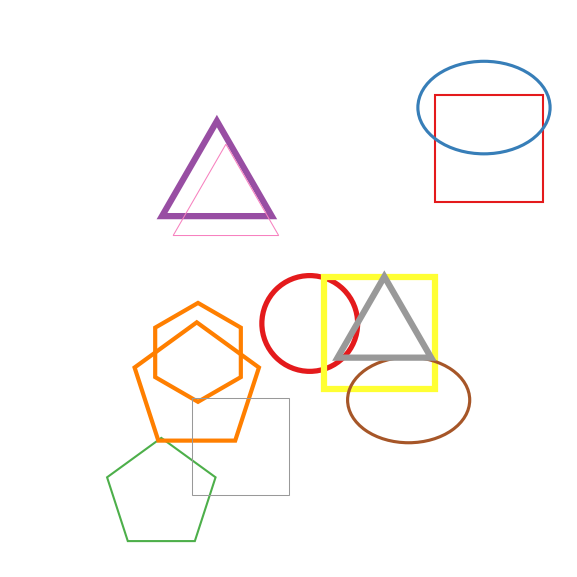[{"shape": "circle", "thickness": 2.5, "radius": 0.41, "center": [0.536, 0.439]}, {"shape": "square", "thickness": 1, "radius": 0.46, "center": [0.847, 0.742]}, {"shape": "oval", "thickness": 1.5, "radius": 0.57, "center": [0.838, 0.813]}, {"shape": "pentagon", "thickness": 1, "radius": 0.49, "center": [0.279, 0.142]}, {"shape": "triangle", "thickness": 3, "radius": 0.55, "center": [0.376, 0.68]}, {"shape": "hexagon", "thickness": 2, "radius": 0.43, "center": [0.343, 0.389]}, {"shape": "pentagon", "thickness": 2, "radius": 0.57, "center": [0.341, 0.328]}, {"shape": "square", "thickness": 3, "radius": 0.48, "center": [0.657, 0.422]}, {"shape": "oval", "thickness": 1.5, "radius": 0.53, "center": [0.708, 0.306]}, {"shape": "triangle", "thickness": 0.5, "radius": 0.53, "center": [0.391, 0.644]}, {"shape": "square", "thickness": 0.5, "radius": 0.42, "center": [0.417, 0.225]}, {"shape": "triangle", "thickness": 3, "radius": 0.47, "center": [0.666, 0.427]}]